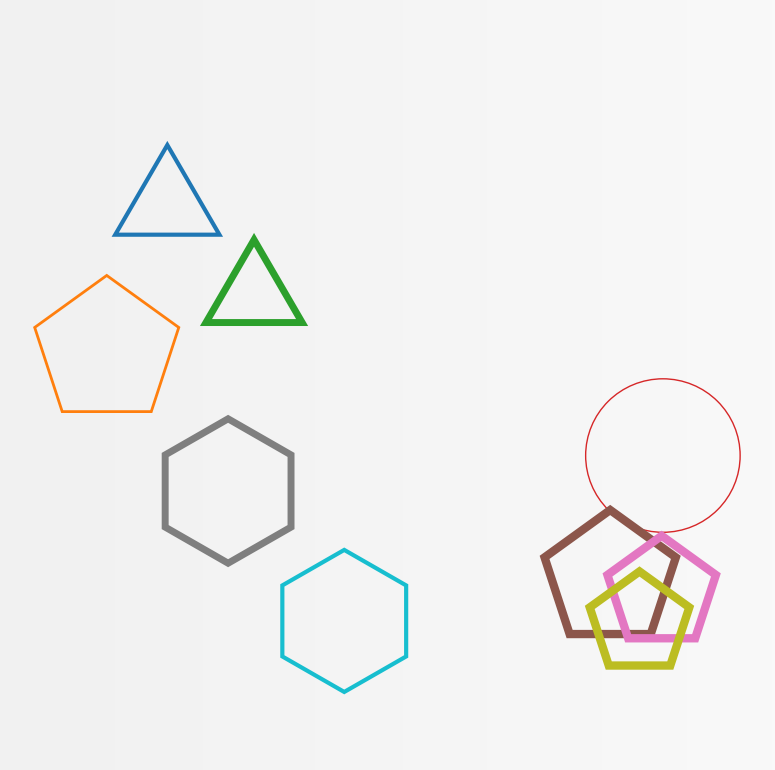[{"shape": "triangle", "thickness": 1.5, "radius": 0.39, "center": [0.216, 0.734]}, {"shape": "pentagon", "thickness": 1, "radius": 0.49, "center": [0.138, 0.545]}, {"shape": "triangle", "thickness": 2.5, "radius": 0.36, "center": [0.328, 0.617]}, {"shape": "circle", "thickness": 0.5, "radius": 0.5, "center": [0.855, 0.408]}, {"shape": "pentagon", "thickness": 3, "radius": 0.45, "center": [0.787, 0.249]}, {"shape": "pentagon", "thickness": 3, "radius": 0.37, "center": [0.854, 0.231]}, {"shape": "hexagon", "thickness": 2.5, "radius": 0.47, "center": [0.294, 0.362]}, {"shape": "pentagon", "thickness": 3, "radius": 0.34, "center": [0.825, 0.19]}, {"shape": "hexagon", "thickness": 1.5, "radius": 0.46, "center": [0.444, 0.194]}]